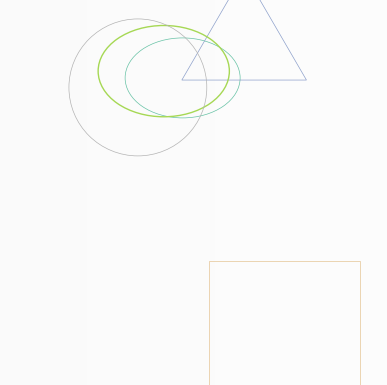[{"shape": "oval", "thickness": 0.5, "radius": 0.74, "center": [0.471, 0.798]}, {"shape": "triangle", "thickness": 0.5, "radius": 0.93, "center": [0.63, 0.885]}, {"shape": "oval", "thickness": 1, "radius": 0.85, "center": [0.423, 0.815]}, {"shape": "square", "thickness": 0.5, "radius": 0.98, "center": [0.733, 0.127]}, {"shape": "circle", "thickness": 0.5, "radius": 0.89, "center": [0.356, 0.773]}]